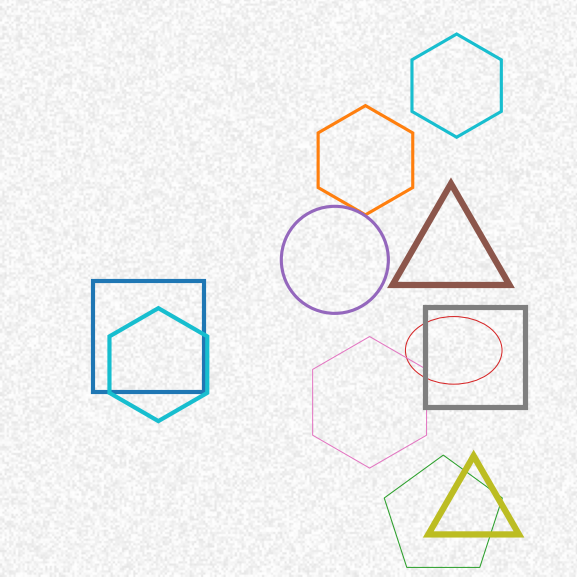[{"shape": "square", "thickness": 2, "radius": 0.48, "center": [0.257, 0.416]}, {"shape": "hexagon", "thickness": 1.5, "radius": 0.47, "center": [0.633, 0.722]}, {"shape": "pentagon", "thickness": 0.5, "radius": 0.54, "center": [0.768, 0.104]}, {"shape": "oval", "thickness": 0.5, "radius": 0.42, "center": [0.786, 0.392]}, {"shape": "circle", "thickness": 1.5, "radius": 0.46, "center": [0.58, 0.549]}, {"shape": "triangle", "thickness": 3, "radius": 0.59, "center": [0.781, 0.564]}, {"shape": "hexagon", "thickness": 0.5, "radius": 0.57, "center": [0.64, 0.302]}, {"shape": "square", "thickness": 2.5, "radius": 0.43, "center": [0.822, 0.38]}, {"shape": "triangle", "thickness": 3, "radius": 0.45, "center": [0.82, 0.119]}, {"shape": "hexagon", "thickness": 2, "radius": 0.49, "center": [0.274, 0.368]}, {"shape": "hexagon", "thickness": 1.5, "radius": 0.45, "center": [0.791, 0.851]}]